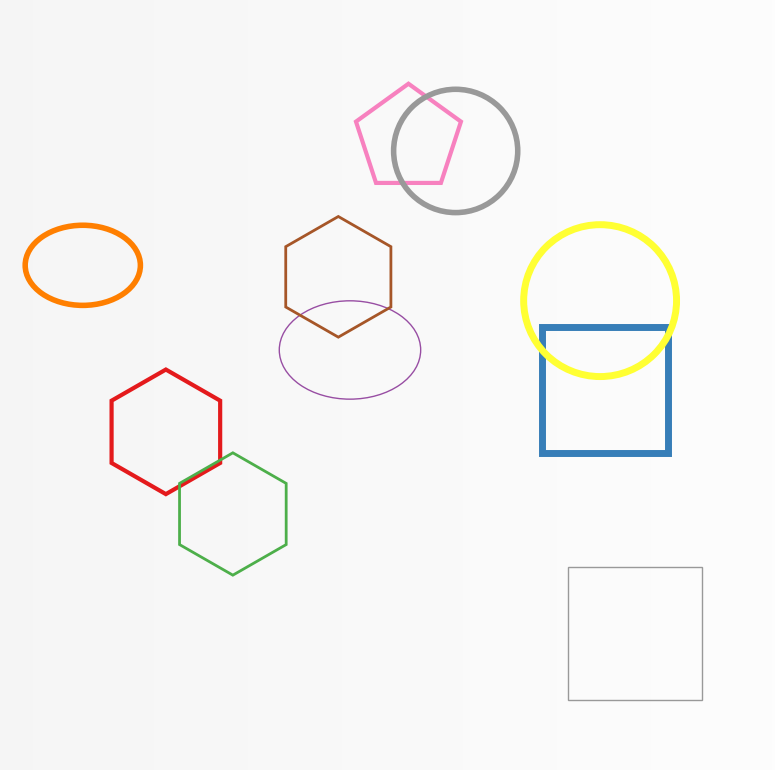[{"shape": "hexagon", "thickness": 1.5, "radius": 0.4, "center": [0.214, 0.439]}, {"shape": "square", "thickness": 2.5, "radius": 0.41, "center": [0.781, 0.493]}, {"shape": "hexagon", "thickness": 1, "radius": 0.4, "center": [0.3, 0.332]}, {"shape": "oval", "thickness": 0.5, "radius": 0.46, "center": [0.452, 0.545]}, {"shape": "oval", "thickness": 2, "radius": 0.37, "center": [0.107, 0.655]}, {"shape": "circle", "thickness": 2.5, "radius": 0.49, "center": [0.774, 0.61]}, {"shape": "hexagon", "thickness": 1, "radius": 0.39, "center": [0.437, 0.64]}, {"shape": "pentagon", "thickness": 1.5, "radius": 0.36, "center": [0.527, 0.82]}, {"shape": "circle", "thickness": 2, "radius": 0.4, "center": [0.588, 0.804]}, {"shape": "square", "thickness": 0.5, "radius": 0.43, "center": [0.819, 0.177]}]